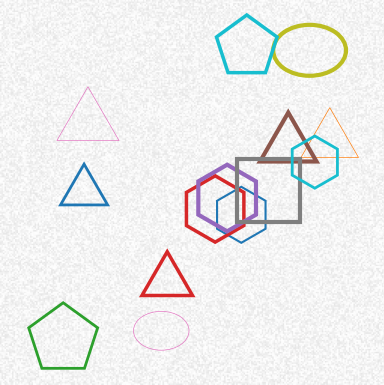[{"shape": "triangle", "thickness": 2, "radius": 0.35, "center": [0.218, 0.503]}, {"shape": "hexagon", "thickness": 1.5, "radius": 0.36, "center": [0.627, 0.442]}, {"shape": "triangle", "thickness": 0.5, "radius": 0.43, "center": [0.857, 0.634]}, {"shape": "pentagon", "thickness": 2, "radius": 0.47, "center": [0.164, 0.12]}, {"shape": "hexagon", "thickness": 2.5, "radius": 0.43, "center": [0.559, 0.457]}, {"shape": "triangle", "thickness": 2.5, "radius": 0.38, "center": [0.434, 0.27]}, {"shape": "hexagon", "thickness": 3, "radius": 0.43, "center": [0.59, 0.486]}, {"shape": "triangle", "thickness": 3, "radius": 0.42, "center": [0.749, 0.623]}, {"shape": "triangle", "thickness": 0.5, "radius": 0.47, "center": [0.228, 0.681]}, {"shape": "oval", "thickness": 0.5, "radius": 0.36, "center": [0.419, 0.141]}, {"shape": "square", "thickness": 3, "radius": 0.41, "center": [0.697, 0.506]}, {"shape": "oval", "thickness": 3, "radius": 0.47, "center": [0.804, 0.869]}, {"shape": "pentagon", "thickness": 2.5, "radius": 0.41, "center": [0.641, 0.878]}, {"shape": "hexagon", "thickness": 2, "radius": 0.34, "center": [0.818, 0.579]}]